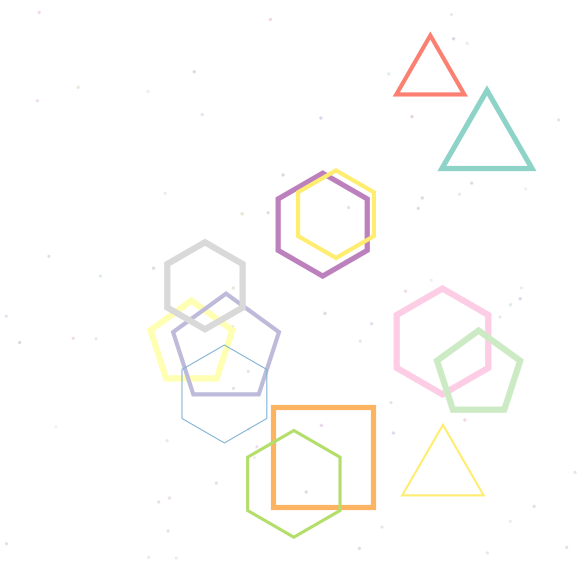[{"shape": "triangle", "thickness": 2.5, "radius": 0.45, "center": [0.843, 0.752]}, {"shape": "pentagon", "thickness": 3, "radius": 0.37, "center": [0.331, 0.404]}, {"shape": "pentagon", "thickness": 2, "radius": 0.48, "center": [0.391, 0.394]}, {"shape": "triangle", "thickness": 2, "radius": 0.34, "center": [0.745, 0.87]}, {"shape": "hexagon", "thickness": 0.5, "radius": 0.42, "center": [0.389, 0.317]}, {"shape": "square", "thickness": 2.5, "radius": 0.43, "center": [0.559, 0.208]}, {"shape": "hexagon", "thickness": 1.5, "radius": 0.46, "center": [0.509, 0.161]}, {"shape": "hexagon", "thickness": 3, "radius": 0.46, "center": [0.766, 0.408]}, {"shape": "hexagon", "thickness": 3, "radius": 0.38, "center": [0.355, 0.504]}, {"shape": "hexagon", "thickness": 2.5, "radius": 0.45, "center": [0.559, 0.61]}, {"shape": "pentagon", "thickness": 3, "radius": 0.38, "center": [0.829, 0.351]}, {"shape": "hexagon", "thickness": 2, "radius": 0.38, "center": [0.582, 0.628]}, {"shape": "triangle", "thickness": 1, "radius": 0.41, "center": [0.767, 0.182]}]